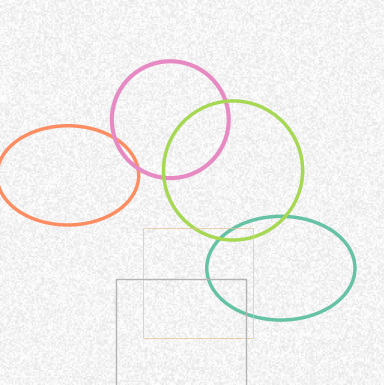[{"shape": "oval", "thickness": 2.5, "radius": 0.96, "center": [0.73, 0.303]}, {"shape": "oval", "thickness": 2.5, "radius": 0.92, "center": [0.176, 0.544]}, {"shape": "circle", "thickness": 3, "radius": 0.76, "center": [0.442, 0.689]}, {"shape": "circle", "thickness": 2.5, "radius": 0.9, "center": [0.605, 0.557]}, {"shape": "square", "thickness": 0.5, "radius": 0.72, "center": [0.514, 0.265]}, {"shape": "square", "thickness": 1, "radius": 0.84, "center": [0.469, 0.106]}]